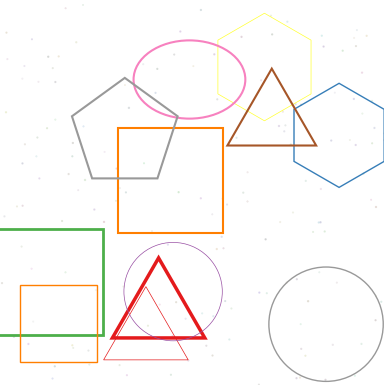[{"shape": "triangle", "thickness": 2.5, "radius": 0.69, "center": [0.412, 0.192]}, {"shape": "triangle", "thickness": 0.5, "radius": 0.63, "center": [0.379, 0.129]}, {"shape": "hexagon", "thickness": 1, "radius": 0.68, "center": [0.881, 0.648]}, {"shape": "square", "thickness": 2, "radius": 0.69, "center": [0.129, 0.267]}, {"shape": "circle", "thickness": 0.5, "radius": 0.64, "center": [0.45, 0.243]}, {"shape": "square", "thickness": 1, "radius": 0.5, "center": [0.152, 0.16]}, {"shape": "square", "thickness": 1.5, "radius": 0.68, "center": [0.442, 0.531]}, {"shape": "hexagon", "thickness": 0.5, "radius": 0.7, "center": [0.687, 0.826]}, {"shape": "triangle", "thickness": 1.5, "radius": 0.67, "center": [0.706, 0.689]}, {"shape": "oval", "thickness": 1.5, "radius": 0.73, "center": [0.492, 0.793]}, {"shape": "pentagon", "thickness": 1.5, "radius": 0.72, "center": [0.324, 0.653]}, {"shape": "circle", "thickness": 1, "radius": 0.74, "center": [0.847, 0.158]}]